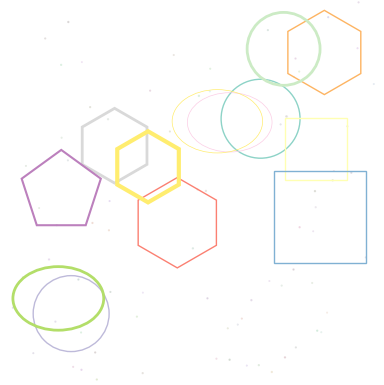[{"shape": "circle", "thickness": 1, "radius": 0.51, "center": [0.677, 0.692]}, {"shape": "square", "thickness": 1, "radius": 0.4, "center": [0.822, 0.613]}, {"shape": "circle", "thickness": 1, "radius": 0.49, "center": [0.185, 0.185]}, {"shape": "hexagon", "thickness": 1, "radius": 0.59, "center": [0.46, 0.422]}, {"shape": "square", "thickness": 1, "radius": 0.6, "center": [0.83, 0.436]}, {"shape": "hexagon", "thickness": 1, "radius": 0.55, "center": [0.842, 0.864]}, {"shape": "oval", "thickness": 2, "radius": 0.59, "center": [0.151, 0.225]}, {"shape": "oval", "thickness": 0.5, "radius": 0.55, "center": [0.597, 0.682]}, {"shape": "hexagon", "thickness": 2, "radius": 0.49, "center": [0.298, 0.622]}, {"shape": "pentagon", "thickness": 1.5, "radius": 0.54, "center": [0.159, 0.502]}, {"shape": "circle", "thickness": 2, "radius": 0.47, "center": [0.737, 0.873]}, {"shape": "hexagon", "thickness": 3, "radius": 0.46, "center": [0.385, 0.567]}, {"shape": "oval", "thickness": 0.5, "radius": 0.59, "center": [0.565, 0.685]}]